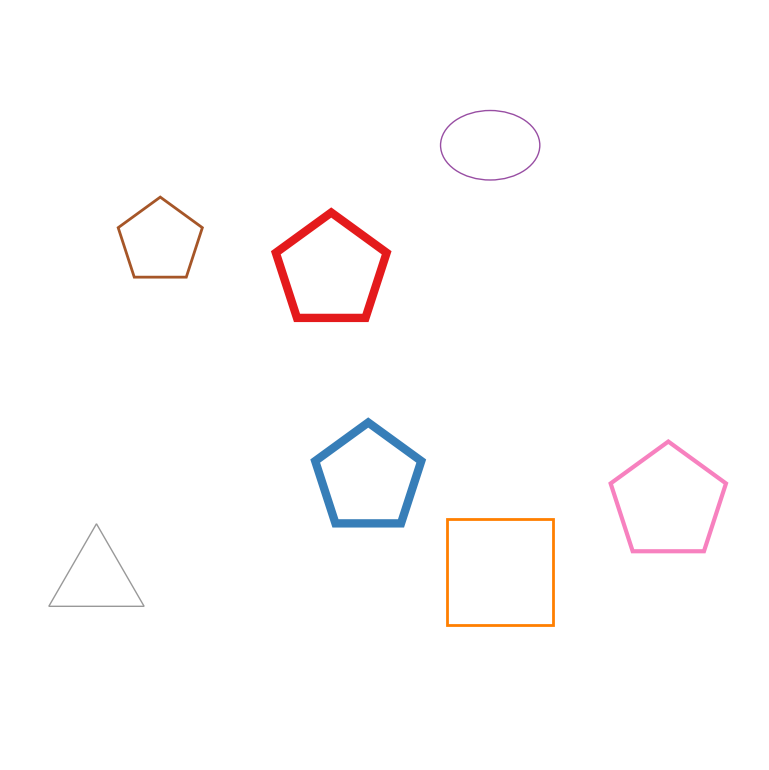[{"shape": "pentagon", "thickness": 3, "radius": 0.38, "center": [0.43, 0.648]}, {"shape": "pentagon", "thickness": 3, "radius": 0.36, "center": [0.478, 0.379]}, {"shape": "oval", "thickness": 0.5, "radius": 0.32, "center": [0.637, 0.811]}, {"shape": "square", "thickness": 1, "radius": 0.34, "center": [0.649, 0.257]}, {"shape": "pentagon", "thickness": 1, "radius": 0.29, "center": [0.208, 0.687]}, {"shape": "pentagon", "thickness": 1.5, "radius": 0.39, "center": [0.868, 0.348]}, {"shape": "triangle", "thickness": 0.5, "radius": 0.36, "center": [0.125, 0.248]}]